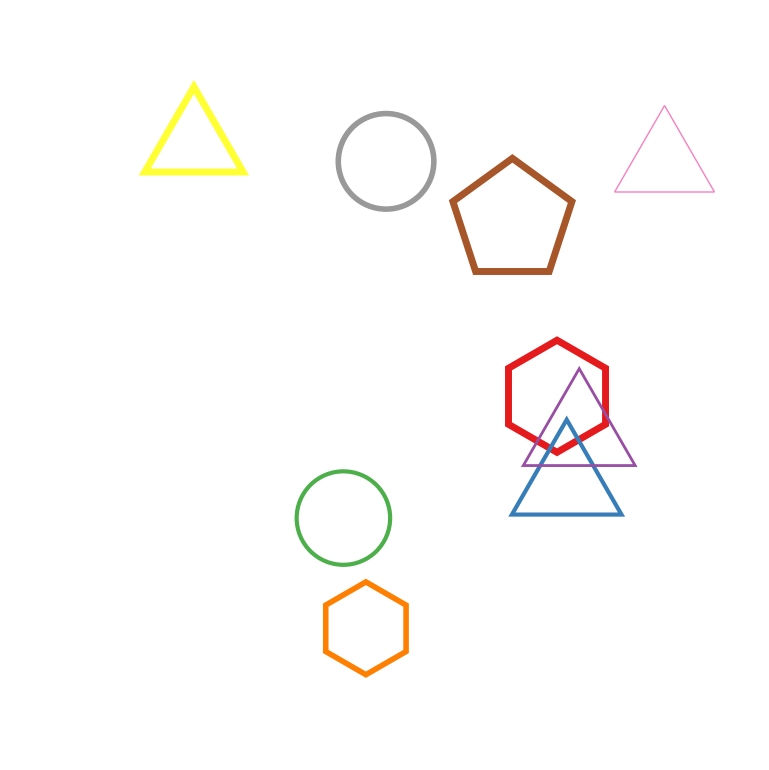[{"shape": "hexagon", "thickness": 2.5, "radius": 0.36, "center": [0.723, 0.485]}, {"shape": "triangle", "thickness": 1.5, "radius": 0.41, "center": [0.736, 0.373]}, {"shape": "circle", "thickness": 1.5, "radius": 0.3, "center": [0.446, 0.327]}, {"shape": "triangle", "thickness": 1, "radius": 0.42, "center": [0.752, 0.437]}, {"shape": "hexagon", "thickness": 2, "radius": 0.3, "center": [0.475, 0.184]}, {"shape": "triangle", "thickness": 2.5, "radius": 0.37, "center": [0.252, 0.813]}, {"shape": "pentagon", "thickness": 2.5, "radius": 0.41, "center": [0.665, 0.713]}, {"shape": "triangle", "thickness": 0.5, "radius": 0.37, "center": [0.863, 0.788]}, {"shape": "circle", "thickness": 2, "radius": 0.31, "center": [0.501, 0.79]}]